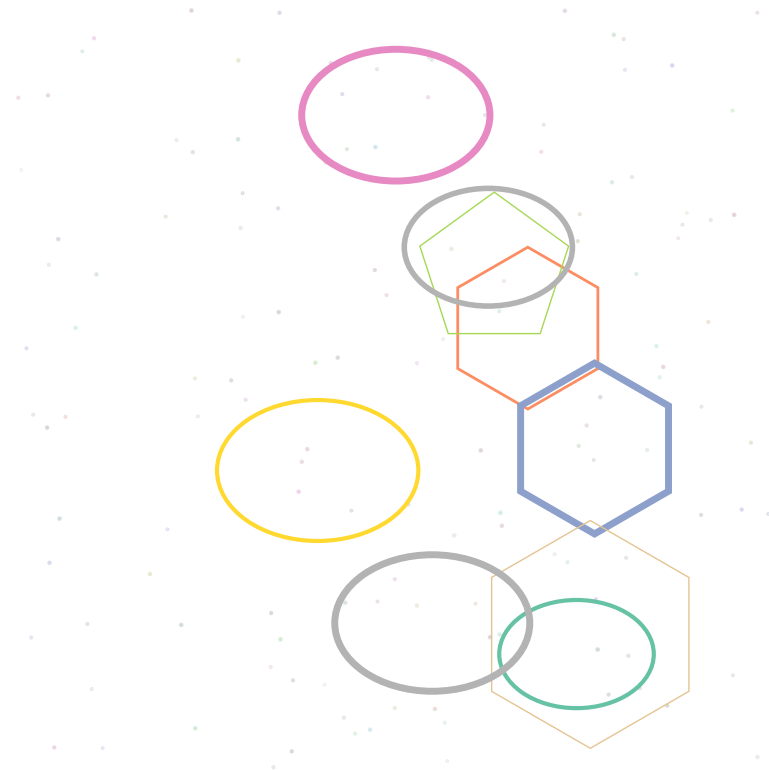[{"shape": "oval", "thickness": 1.5, "radius": 0.5, "center": [0.749, 0.151]}, {"shape": "hexagon", "thickness": 1, "radius": 0.53, "center": [0.685, 0.574]}, {"shape": "hexagon", "thickness": 2.5, "radius": 0.55, "center": [0.772, 0.418]}, {"shape": "oval", "thickness": 2.5, "radius": 0.61, "center": [0.514, 0.85]}, {"shape": "pentagon", "thickness": 0.5, "radius": 0.51, "center": [0.642, 0.649]}, {"shape": "oval", "thickness": 1.5, "radius": 0.65, "center": [0.413, 0.389]}, {"shape": "hexagon", "thickness": 0.5, "radius": 0.74, "center": [0.767, 0.176]}, {"shape": "oval", "thickness": 2.5, "radius": 0.63, "center": [0.561, 0.191]}, {"shape": "oval", "thickness": 2, "radius": 0.55, "center": [0.634, 0.679]}]